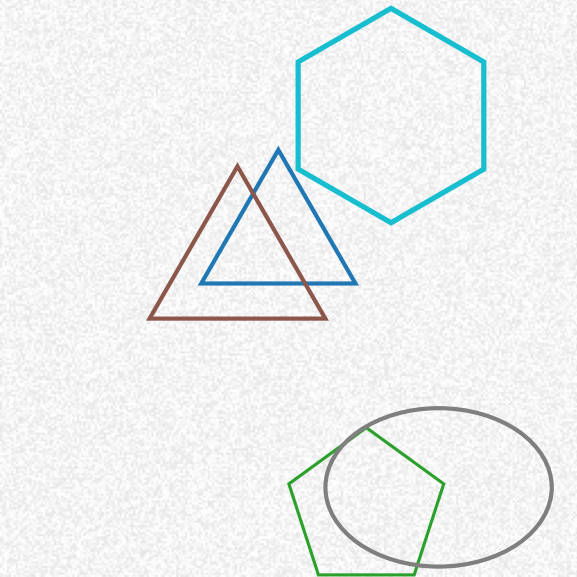[{"shape": "triangle", "thickness": 2, "radius": 0.77, "center": [0.482, 0.585]}, {"shape": "pentagon", "thickness": 1.5, "radius": 0.7, "center": [0.634, 0.118]}, {"shape": "triangle", "thickness": 2, "radius": 0.88, "center": [0.411, 0.535]}, {"shape": "oval", "thickness": 2, "radius": 0.98, "center": [0.759, 0.155]}, {"shape": "hexagon", "thickness": 2.5, "radius": 0.93, "center": [0.677, 0.799]}]